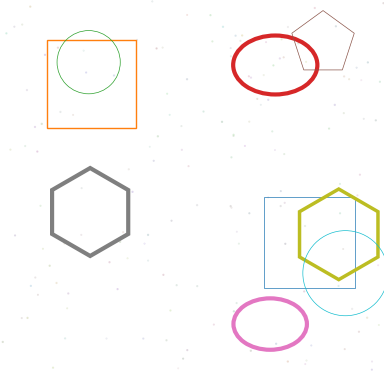[{"shape": "square", "thickness": 0.5, "radius": 0.59, "center": [0.805, 0.37]}, {"shape": "square", "thickness": 1, "radius": 0.58, "center": [0.237, 0.782]}, {"shape": "circle", "thickness": 0.5, "radius": 0.41, "center": [0.23, 0.838]}, {"shape": "oval", "thickness": 3, "radius": 0.55, "center": [0.715, 0.831]}, {"shape": "pentagon", "thickness": 0.5, "radius": 0.43, "center": [0.839, 0.887]}, {"shape": "oval", "thickness": 3, "radius": 0.48, "center": [0.702, 0.158]}, {"shape": "hexagon", "thickness": 3, "radius": 0.57, "center": [0.234, 0.449]}, {"shape": "hexagon", "thickness": 2.5, "radius": 0.59, "center": [0.88, 0.391]}, {"shape": "circle", "thickness": 0.5, "radius": 0.55, "center": [0.897, 0.29]}]